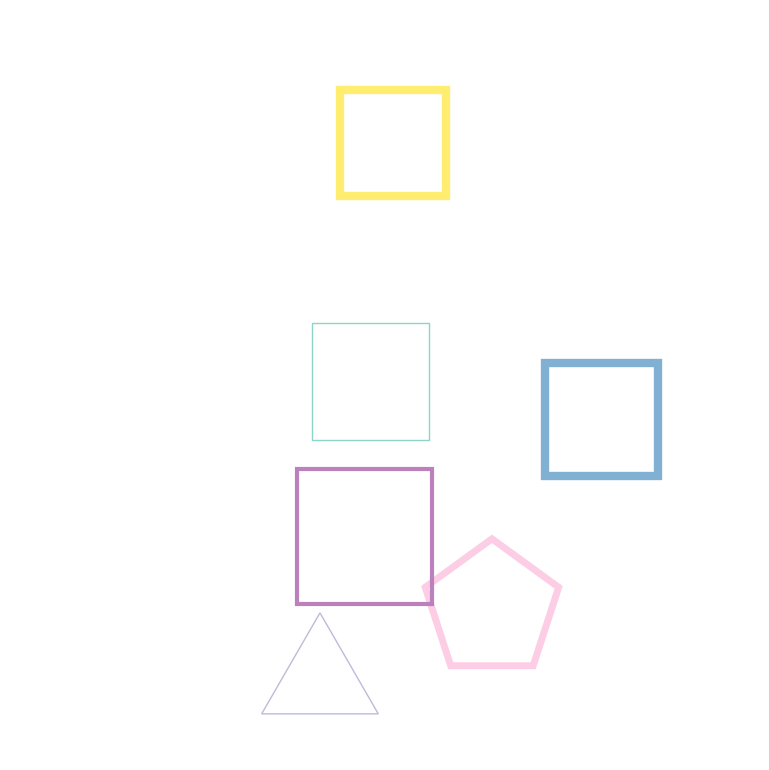[{"shape": "square", "thickness": 0.5, "radius": 0.38, "center": [0.482, 0.505]}, {"shape": "triangle", "thickness": 0.5, "radius": 0.44, "center": [0.416, 0.117]}, {"shape": "square", "thickness": 3, "radius": 0.37, "center": [0.781, 0.455]}, {"shape": "pentagon", "thickness": 2.5, "radius": 0.46, "center": [0.639, 0.209]}, {"shape": "square", "thickness": 1.5, "radius": 0.44, "center": [0.473, 0.304]}, {"shape": "square", "thickness": 3, "radius": 0.34, "center": [0.51, 0.814]}]